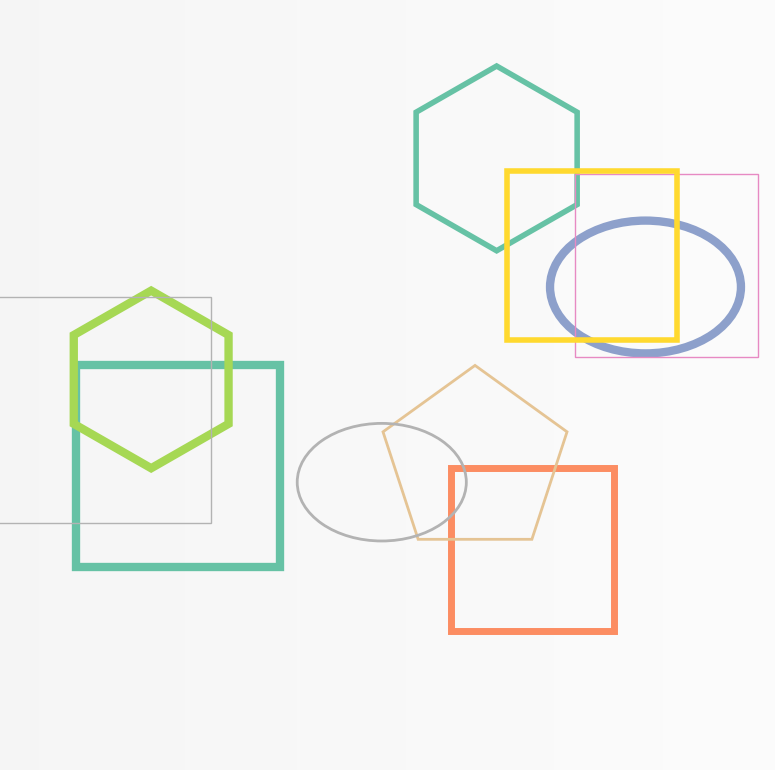[{"shape": "square", "thickness": 3, "radius": 0.66, "center": [0.229, 0.395]}, {"shape": "hexagon", "thickness": 2, "radius": 0.6, "center": [0.641, 0.794]}, {"shape": "square", "thickness": 2.5, "radius": 0.53, "center": [0.687, 0.286]}, {"shape": "oval", "thickness": 3, "radius": 0.62, "center": [0.833, 0.627]}, {"shape": "square", "thickness": 0.5, "radius": 0.59, "center": [0.86, 0.655]}, {"shape": "hexagon", "thickness": 3, "radius": 0.58, "center": [0.195, 0.507]}, {"shape": "square", "thickness": 2, "radius": 0.55, "center": [0.764, 0.668]}, {"shape": "pentagon", "thickness": 1, "radius": 0.62, "center": [0.613, 0.401]}, {"shape": "square", "thickness": 0.5, "radius": 0.74, "center": [0.125, 0.468]}, {"shape": "oval", "thickness": 1, "radius": 0.55, "center": [0.493, 0.374]}]